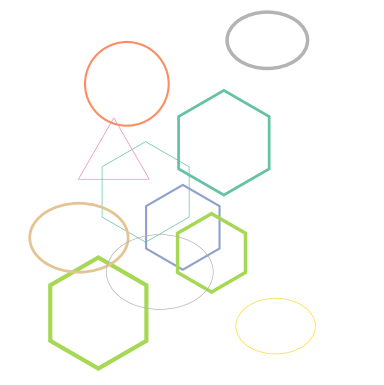[{"shape": "hexagon", "thickness": 0.5, "radius": 0.65, "center": [0.378, 0.502]}, {"shape": "hexagon", "thickness": 2, "radius": 0.68, "center": [0.582, 0.629]}, {"shape": "circle", "thickness": 1.5, "radius": 0.54, "center": [0.329, 0.782]}, {"shape": "hexagon", "thickness": 1.5, "radius": 0.55, "center": [0.475, 0.41]}, {"shape": "triangle", "thickness": 0.5, "radius": 0.53, "center": [0.296, 0.588]}, {"shape": "hexagon", "thickness": 2.5, "radius": 0.51, "center": [0.549, 0.343]}, {"shape": "hexagon", "thickness": 3, "radius": 0.72, "center": [0.255, 0.187]}, {"shape": "oval", "thickness": 0.5, "radius": 0.52, "center": [0.716, 0.153]}, {"shape": "oval", "thickness": 2, "radius": 0.64, "center": [0.205, 0.383]}, {"shape": "oval", "thickness": 0.5, "radius": 0.69, "center": [0.415, 0.293]}, {"shape": "oval", "thickness": 2.5, "radius": 0.52, "center": [0.694, 0.895]}]